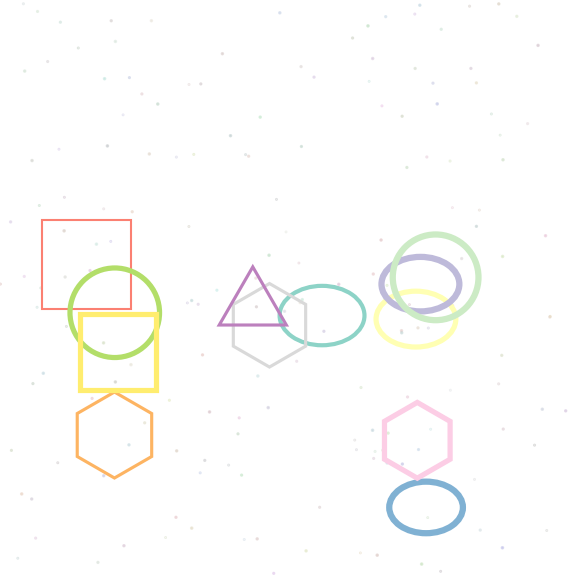[{"shape": "oval", "thickness": 2, "radius": 0.37, "center": [0.558, 0.453]}, {"shape": "oval", "thickness": 2.5, "radius": 0.35, "center": [0.72, 0.447]}, {"shape": "oval", "thickness": 3, "radius": 0.34, "center": [0.728, 0.507]}, {"shape": "square", "thickness": 1, "radius": 0.38, "center": [0.15, 0.541]}, {"shape": "oval", "thickness": 3, "radius": 0.32, "center": [0.738, 0.12]}, {"shape": "hexagon", "thickness": 1.5, "radius": 0.37, "center": [0.198, 0.246]}, {"shape": "circle", "thickness": 2.5, "radius": 0.39, "center": [0.199, 0.458]}, {"shape": "hexagon", "thickness": 2.5, "radius": 0.33, "center": [0.723, 0.237]}, {"shape": "hexagon", "thickness": 1.5, "radius": 0.36, "center": [0.467, 0.436]}, {"shape": "triangle", "thickness": 1.5, "radius": 0.34, "center": [0.438, 0.47]}, {"shape": "circle", "thickness": 3, "radius": 0.37, "center": [0.754, 0.519]}, {"shape": "square", "thickness": 2.5, "radius": 0.33, "center": [0.205, 0.39]}]